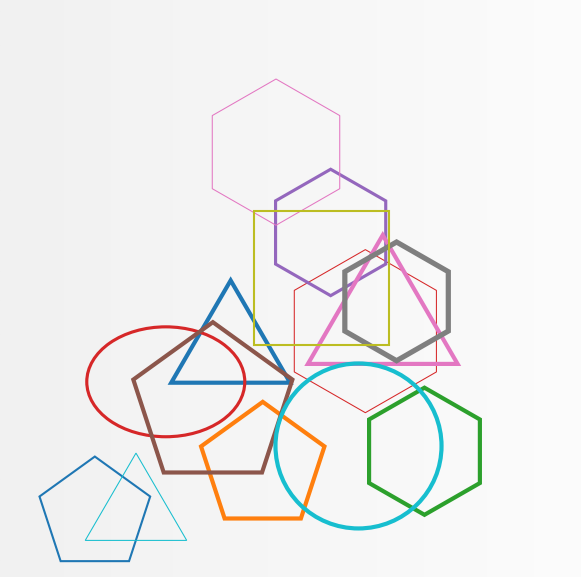[{"shape": "pentagon", "thickness": 1, "radius": 0.5, "center": [0.163, 0.108]}, {"shape": "triangle", "thickness": 2, "radius": 0.59, "center": [0.397, 0.395]}, {"shape": "pentagon", "thickness": 2, "radius": 0.56, "center": [0.452, 0.192]}, {"shape": "hexagon", "thickness": 2, "radius": 0.55, "center": [0.73, 0.218]}, {"shape": "hexagon", "thickness": 0.5, "radius": 0.71, "center": [0.629, 0.426]}, {"shape": "oval", "thickness": 1.5, "radius": 0.68, "center": [0.285, 0.338]}, {"shape": "hexagon", "thickness": 1.5, "radius": 0.55, "center": [0.569, 0.597]}, {"shape": "pentagon", "thickness": 2, "radius": 0.72, "center": [0.366, 0.297]}, {"shape": "hexagon", "thickness": 0.5, "radius": 0.63, "center": [0.475, 0.736]}, {"shape": "triangle", "thickness": 2, "radius": 0.74, "center": [0.658, 0.443]}, {"shape": "hexagon", "thickness": 2.5, "radius": 0.51, "center": [0.682, 0.477]}, {"shape": "square", "thickness": 1, "radius": 0.58, "center": [0.553, 0.518]}, {"shape": "circle", "thickness": 2, "radius": 0.71, "center": [0.617, 0.227]}, {"shape": "triangle", "thickness": 0.5, "radius": 0.5, "center": [0.234, 0.114]}]